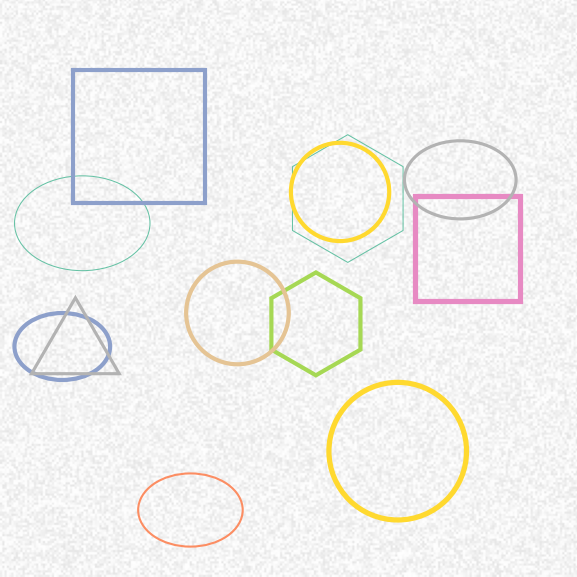[{"shape": "hexagon", "thickness": 0.5, "radius": 0.55, "center": [0.602, 0.655]}, {"shape": "oval", "thickness": 0.5, "radius": 0.59, "center": [0.142, 0.613]}, {"shape": "oval", "thickness": 1, "radius": 0.45, "center": [0.33, 0.116]}, {"shape": "square", "thickness": 2, "radius": 0.57, "center": [0.24, 0.763]}, {"shape": "oval", "thickness": 2, "radius": 0.41, "center": [0.108, 0.399]}, {"shape": "square", "thickness": 2.5, "radius": 0.45, "center": [0.809, 0.569]}, {"shape": "hexagon", "thickness": 2, "radius": 0.45, "center": [0.547, 0.438]}, {"shape": "circle", "thickness": 2.5, "radius": 0.6, "center": [0.689, 0.218]}, {"shape": "circle", "thickness": 2, "radius": 0.43, "center": [0.589, 0.667]}, {"shape": "circle", "thickness": 2, "radius": 0.44, "center": [0.411, 0.457]}, {"shape": "triangle", "thickness": 1.5, "radius": 0.44, "center": [0.131, 0.396]}, {"shape": "oval", "thickness": 1.5, "radius": 0.48, "center": [0.797, 0.688]}]